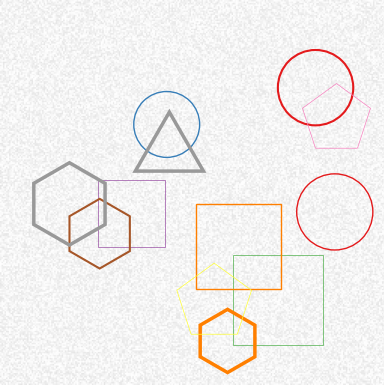[{"shape": "circle", "thickness": 1.5, "radius": 0.49, "center": [0.82, 0.772]}, {"shape": "circle", "thickness": 1, "radius": 0.49, "center": [0.87, 0.45]}, {"shape": "circle", "thickness": 1, "radius": 0.43, "center": [0.433, 0.677]}, {"shape": "square", "thickness": 0.5, "radius": 0.59, "center": [0.723, 0.222]}, {"shape": "square", "thickness": 0.5, "radius": 0.43, "center": [0.341, 0.445]}, {"shape": "hexagon", "thickness": 2.5, "radius": 0.41, "center": [0.591, 0.114]}, {"shape": "square", "thickness": 1, "radius": 0.55, "center": [0.619, 0.359]}, {"shape": "pentagon", "thickness": 0.5, "radius": 0.51, "center": [0.556, 0.214]}, {"shape": "hexagon", "thickness": 1.5, "radius": 0.45, "center": [0.259, 0.393]}, {"shape": "pentagon", "thickness": 0.5, "radius": 0.46, "center": [0.874, 0.69]}, {"shape": "hexagon", "thickness": 2.5, "radius": 0.53, "center": [0.18, 0.47]}, {"shape": "triangle", "thickness": 2.5, "radius": 0.51, "center": [0.44, 0.607]}]